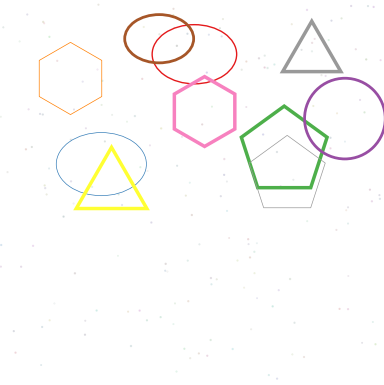[{"shape": "oval", "thickness": 1, "radius": 0.55, "center": [0.505, 0.859]}, {"shape": "oval", "thickness": 0.5, "radius": 0.59, "center": [0.263, 0.574]}, {"shape": "pentagon", "thickness": 2.5, "radius": 0.59, "center": [0.738, 0.607]}, {"shape": "circle", "thickness": 2, "radius": 0.52, "center": [0.896, 0.692]}, {"shape": "hexagon", "thickness": 0.5, "radius": 0.47, "center": [0.183, 0.796]}, {"shape": "triangle", "thickness": 2.5, "radius": 0.53, "center": [0.29, 0.511]}, {"shape": "oval", "thickness": 2, "radius": 0.45, "center": [0.413, 0.899]}, {"shape": "hexagon", "thickness": 2.5, "radius": 0.45, "center": [0.531, 0.71]}, {"shape": "pentagon", "thickness": 0.5, "radius": 0.52, "center": [0.746, 0.544]}, {"shape": "triangle", "thickness": 2.5, "radius": 0.44, "center": [0.81, 0.858]}]